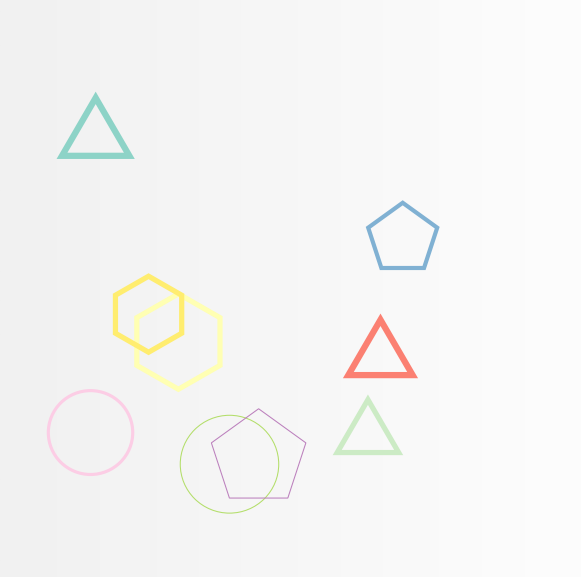[{"shape": "triangle", "thickness": 3, "radius": 0.33, "center": [0.165, 0.763]}, {"shape": "hexagon", "thickness": 2.5, "radius": 0.41, "center": [0.307, 0.408]}, {"shape": "triangle", "thickness": 3, "radius": 0.32, "center": [0.655, 0.382]}, {"shape": "pentagon", "thickness": 2, "radius": 0.31, "center": [0.693, 0.586]}, {"shape": "circle", "thickness": 0.5, "radius": 0.42, "center": [0.395, 0.195]}, {"shape": "circle", "thickness": 1.5, "radius": 0.36, "center": [0.156, 0.25]}, {"shape": "pentagon", "thickness": 0.5, "radius": 0.43, "center": [0.445, 0.206]}, {"shape": "triangle", "thickness": 2.5, "radius": 0.31, "center": [0.633, 0.246]}, {"shape": "hexagon", "thickness": 2.5, "radius": 0.33, "center": [0.256, 0.455]}]